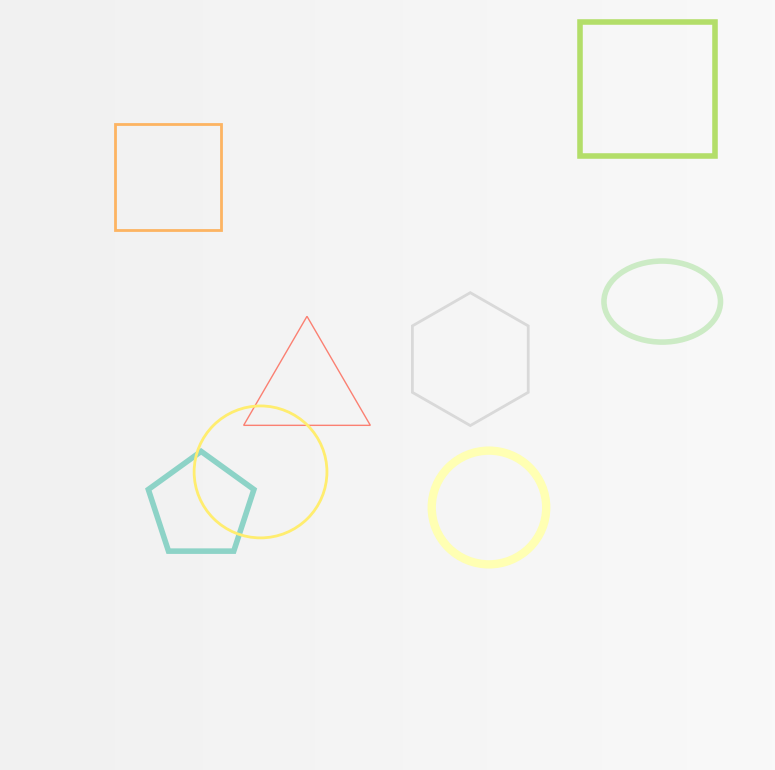[{"shape": "pentagon", "thickness": 2, "radius": 0.36, "center": [0.26, 0.342]}, {"shape": "circle", "thickness": 3, "radius": 0.37, "center": [0.631, 0.341]}, {"shape": "triangle", "thickness": 0.5, "radius": 0.47, "center": [0.396, 0.495]}, {"shape": "square", "thickness": 1, "radius": 0.34, "center": [0.216, 0.77]}, {"shape": "square", "thickness": 2, "radius": 0.44, "center": [0.836, 0.884]}, {"shape": "hexagon", "thickness": 1, "radius": 0.43, "center": [0.607, 0.534]}, {"shape": "oval", "thickness": 2, "radius": 0.38, "center": [0.854, 0.608]}, {"shape": "circle", "thickness": 1, "radius": 0.43, "center": [0.336, 0.387]}]